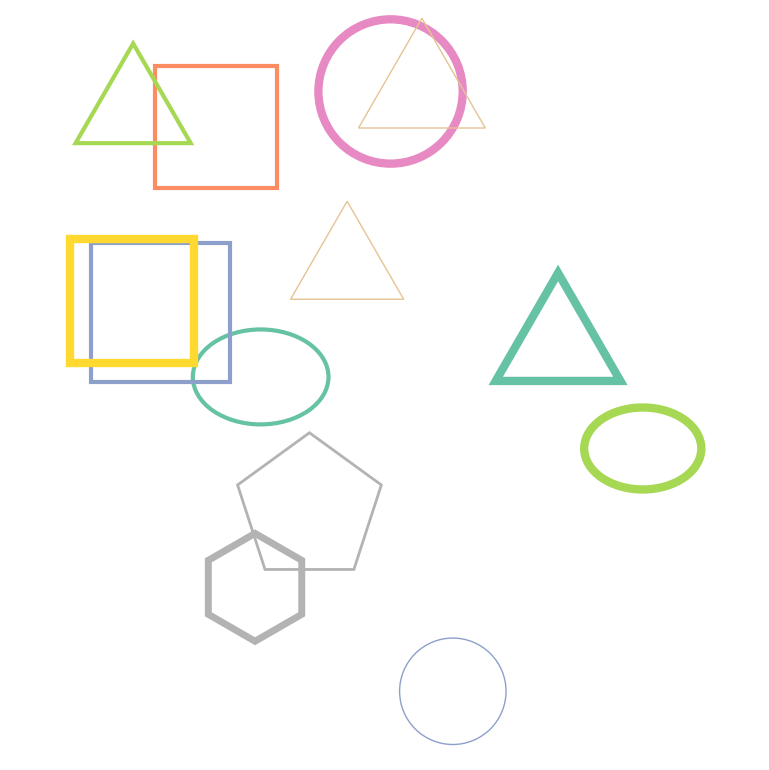[{"shape": "triangle", "thickness": 3, "radius": 0.47, "center": [0.725, 0.552]}, {"shape": "oval", "thickness": 1.5, "radius": 0.44, "center": [0.339, 0.51]}, {"shape": "square", "thickness": 1.5, "radius": 0.4, "center": [0.281, 0.835]}, {"shape": "circle", "thickness": 0.5, "radius": 0.35, "center": [0.588, 0.102]}, {"shape": "square", "thickness": 1.5, "radius": 0.45, "center": [0.209, 0.594]}, {"shape": "circle", "thickness": 3, "radius": 0.47, "center": [0.507, 0.881]}, {"shape": "oval", "thickness": 3, "radius": 0.38, "center": [0.835, 0.418]}, {"shape": "triangle", "thickness": 1.5, "radius": 0.43, "center": [0.173, 0.857]}, {"shape": "square", "thickness": 3, "radius": 0.4, "center": [0.172, 0.609]}, {"shape": "triangle", "thickness": 0.5, "radius": 0.42, "center": [0.451, 0.654]}, {"shape": "triangle", "thickness": 0.5, "radius": 0.48, "center": [0.548, 0.881]}, {"shape": "pentagon", "thickness": 1, "radius": 0.49, "center": [0.402, 0.34]}, {"shape": "hexagon", "thickness": 2.5, "radius": 0.35, "center": [0.331, 0.237]}]